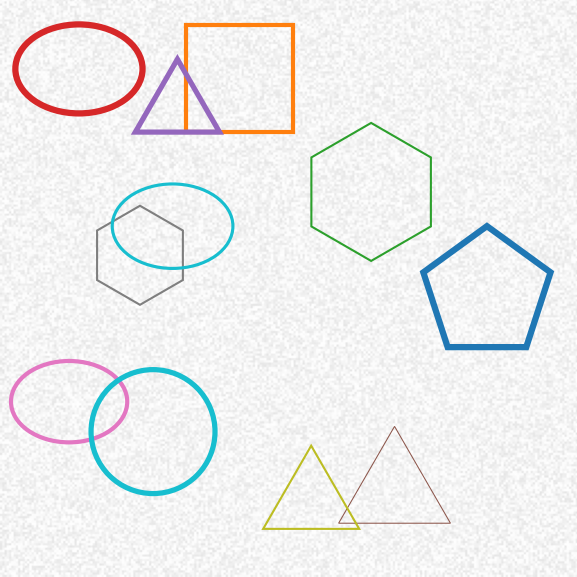[{"shape": "pentagon", "thickness": 3, "radius": 0.58, "center": [0.843, 0.492]}, {"shape": "square", "thickness": 2, "radius": 0.46, "center": [0.415, 0.863]}, {"shape": "hexagon", "thickness": 1, "radius": 0.6, "center": [0.643, 0.667]}, {"shape": "oval", "thickness": 3, "radius": 0.55, "center": [0.137, 0.88]}, {"shape": "triangle", "thickness": 2.5, "radius": 0.42, "center": [0.307, 0.812]}, {"shape": "triangle", "thickness": 0.5, "radius": 0.56, "center": [0.683, 0.149]}, {"shape": "oval", "thickness": 2, "radius": 0.5, "center": [0.12, 0.304]}, {"shape": "hexagon", "thickness": 1, "radius": 0.43, "center": [0.242, 0.557]}, {"shape": "triangle", "thickness": 1, "radius": 0.48, "center": [0.539, 0.131]}, {"shape": "circle", "thickness": 2.5, "radius": 0.54, "center": [0.265, 0.252]}, {"shape": "oval", "thickness": 1.5, "radius": 0.52, "center": [0.299, 0.607]}]